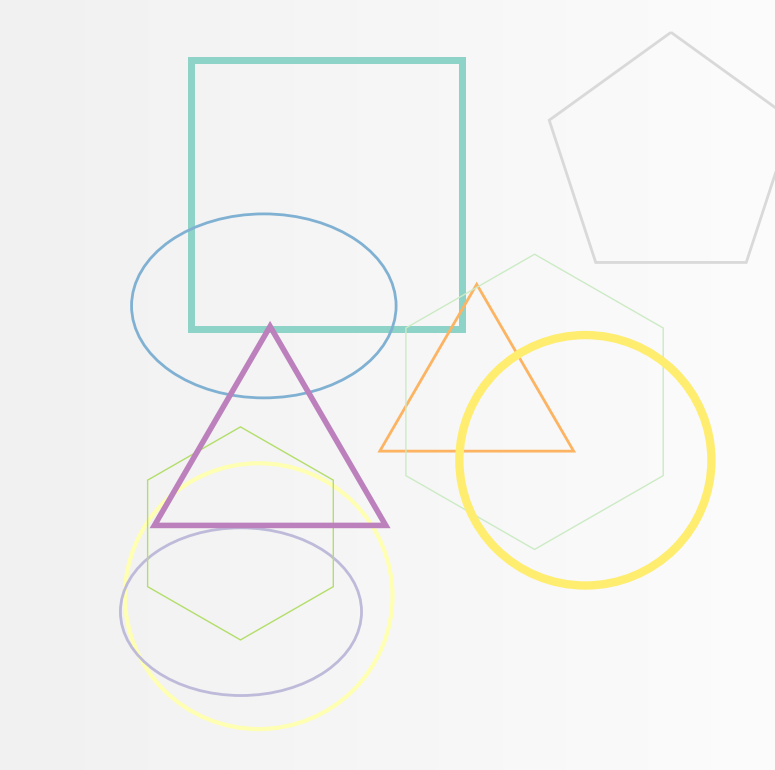[{"shape": "square", "thickness": 2.5, "radius": 0.87, "center": [0.421, 0.748]}, {"shape": "circle", "thickness": 1.5, "radius": 0.86, "center": [0.334, 0.226]}, {"shape": "oval", "thickness": 1, "radius": 0.78, "center": [0.311, 0.206]}, {"shape": "oval", "thickness": 1, "radius": 0.85, "center": [0.34, 0.603]}, {"shape": "triangle", "thickness": 1, "radius": 0.72, "center": [0.615, 0.486]}, {"shape": "hexagon", "thickness": 0.5, "radius": 0.69, "center": [0.31, 0.307]}, {"shape": "pentagon", "thickness": 1, "radius": 0.83, "center": [0.866, 0.793]}, {"shape": "triangle", "thickness": 2, "radius": 0.86, "center": [0.349, 0.404]}, {"shape": "hexagon", "thickness": 0.5, "radius": 0.96, "center": [0.69, 0.478]}, {"shape": "circle", "thickness": 3, "radius": 0.81, "center": [0.755, 0.402]}]